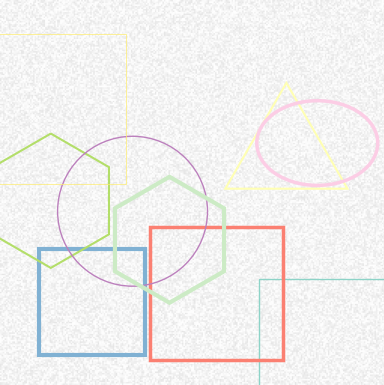[{"shape": "square", "thickness": 1, "radius": 0.85, "center": [0.845, 0.105]}, {"shape": "triangle", "thickness": 1.5, "radius": 0.92, "center": [0.744, 0.602]}, {"shape": "square", "thickness": 2.5, "radius": 0.87, "center": [0.562, 0.238]}, {"shape": "square", "thickness": 3, "radius": 0.69, "center": [0.239, 0.216]}, {"shape": "hexagon", "thickness": 1.5, "radius": 0.87, "center": [0.132, 0.479]}, {"shape": "oval", "thickness": 2.5, "radius": 0.79, "center": [0.824, 0.628]}, {"shape": "circle", "thickness": 1, "radius": 0.97, "center": [0.344, 0.451]}, {"shape": "hexagon", "thickness": 3, "radius": 0.82, "center": [0.44, 0.377]}, {"shape": "square", "thickness": 0.5, "radius": 0.98, "center": [0.132, 0.717]}]